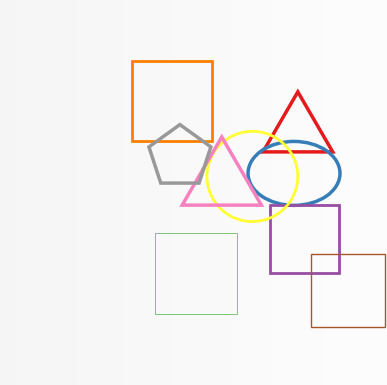[{"shape": "triangle", "thickness": 2.5, "radius": 0.52, "center": [0.769, 0.657]}, {"shape": "oval", "thickness": 2.5, "radius": 0.59, "center": [0.759, 0.55]}, {"shape": "square", "thickness": 0.5, "radius": 0.53, "center": [0.506, 0.29]}, {"shape": "square", "thickness": 2, "radius": 0.44, "center": [0.786, 0.379]}, {"shape": "square", "thickness": 2, "radius": 0.51, "center": [0.445, 0.738]}, {"shape": "circle", "thickness": 2, "radius": 0.59, "center": [0.651, 0.542]}, {"shape": "square", "thickness": 1, "radius": 0.48, "center": [0.898, 0.246]}, {"shape": "triangle", "thickness": 2.5, "radius": 0.59, "center": [0.572, 0.526]}, {"shape": "pentagon", "thickness": 2.5, "radius": 0.42, "center": [0.464, 0.592]}]